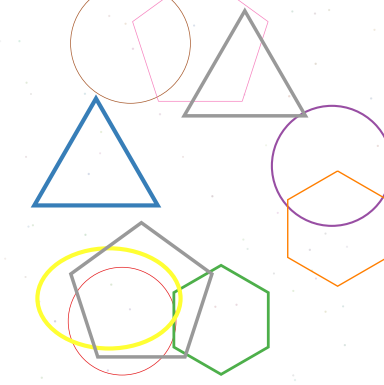[{"shape": "circle", "thickness": 0.5, "radius": 0.7, "center": [0.317, 0.166]}, {"shape": "triangle", "thickness": 3, "radius": 0.93, "center": [0.249, 0.559]}, {"shape": "hexagon", "thickness": 2, "radius": 0.71, "center": [0.574, 0.169]}, {"shape": "circle", "thickness": 1.5, "radius": 0.78, "center": [0.862, 0.569]}, {"shape": "hexagon", "thickness": 1, "radius": 0.75, "center": [0.877, 0.406]}, {"shape": "oval", "thickness": 3, "radius": 0.93, "center": [0.283, 0.225]}, {"shape": "circle", "thickness": 0.5, "radius": 0.78, "center": [0.339, 0.887]}, {"shape": "pentagon", "thickness": 0.5, "radius": 0.93, "center": [0.52, 0.887]}, {"shape": "triangle", "thickness": 2.5, "radius": 0.91, "center": [0.636, 0.79]}, {"shape": "pentagon", "thickness": 2.5, "radius": 0.96, "center": [0.367, 0.229]}]